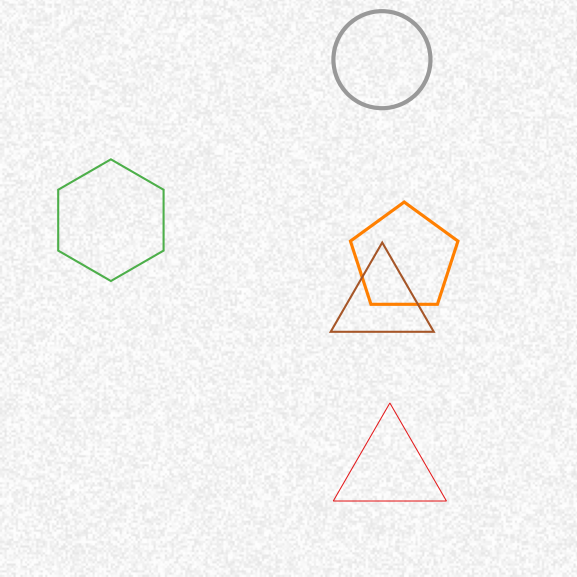[{"shape": "triangle", "thickness": 0.5, "radius": 0.57, "center": [0.675, 0.188]}, {"shape": "hexagon", "thickness": 1, "radius": 0.53, "center": [0.192, 0.618]}, {"shape": "pentagon", "thickness": 1.5, "radius": 0.49, "center": [0.7, 0.551]}, {"shape": "triangle", "thickness": 1, "radius": 0.52, "center": [0.662, 0.476]}, {"shape": "circle", "thickness": 2, "radius": 0.42, "center": [0.661, 0.896]}]